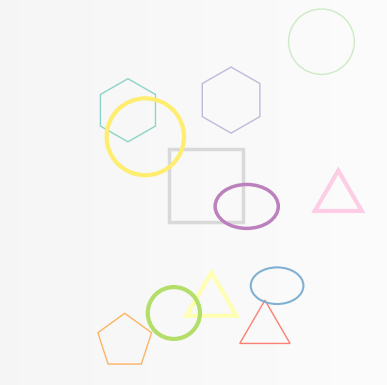[{"shape": "hexagon", "thickness": 1, "radius": 0.41, "center": [0.33, 0.714]}, {"shape": "triangle", "thickness": 3, "radius": 0.37, "center": [0.546, 0.217]}, {"shape": "hexagon", "thickness": 1, "radius": 0.43, "center": [0.596, 0.74]}, {"shape": "triangle", "thickness": 1, "radius": 0.37, "center": [0.684, 0.145]}, {"shape": "oval", "thickness": 1.5, "radius": 0.34, "center": [0.715, 0.258]}, {"shape": "pentagon", "thickness": 1, "radius": 0.36, "center": [0.322, 0.113]}, {"shape": "circle", "thickness": 3, "radius": 0.34, "center": [0.449, 0.187]}, {"shape": "triangle", "thickness": 3, "radius": 0.35, "center": [0.873, 0.487]}, {"shape": "square", "thickness": 2.5, "radius": 0.48, "center": [0.531, 0.518]}, {"shape": "oval", "thickness": 2.5, "radius": 0.41, "center": [0.637, 0.464]}, {"shape": "circle", "thickness": 1, "radius": 0.42, "center": [0.83, 0.892]}, {"shape": "circle", "thickness": 3, "radius": 0.5, "center": [0.375, 0.645]}]